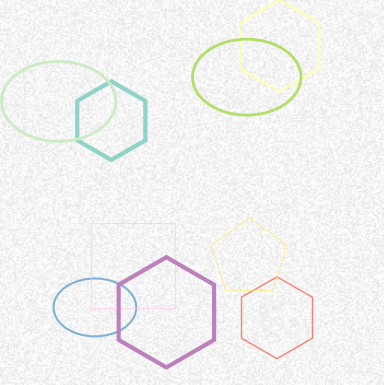[{"shape": "hexagon", "thickness": 3, "radius": 0.51, "center": [0.289, 0.687]}, {"shape": "hexagon", "thickness": 1.5, "radius": 0.59, "center": [0.726, 0.881]}, {"shape": "hexagon", "thickness": 1, "radius": 0.53, "center": [0.719, 0.175]}, {"shape": "oval", "thickness": 1.5, "radius": 0.54, "center": [0.247, 0.201]}, {"shape": "oval", "thickness": 2, "radius": 0.7, "center": [0.641, 0.8]}, {"shape": "square", "thickness": 0.5, "radius": 0.55, "center": [0.346, 0.31]}, {"shape": "hexagon", "thickness": 3, "radius": 0.72, "center": [0.432, 0.189]}, {"shape": "oval", "thickness": 2, "radius": 0.74, "center": [0.152, 0.737]}, {"shape": "pentagon", "thickness": 0.5, "radius": 0.52, "center": [0.647, 0.33]}]